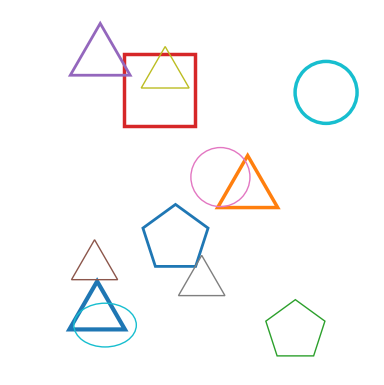[{"shape": "triangle", "thickness": 3, "radius": 0.42, "center": [0.252, 0.186]}, {"shape": "pentagon", "thickness": 2, "radius": 0.44, "center": [0.456, 0.38]}, {"shape": "triangle", "thickness": 2.5, "radius": 0.45, "center": [0.643, 0.506]}, {"shape": "pentagon", "thickness": 1, "radius": 0.4, "center": [0.767, 0.141]}, {"shape": "square", "thickness": 2.5, "radius": 0.47, "center": [0.414, 0.767]}, {"shape": "triangle", "thickness": 2, "radius": 0.45, "center": [0.26, 0.849]}, {"shape": "triangle", "thickness": 1, "radius": 0.35, "center": [0.246, 0.308]}, {"shape": "circle", "thickness": 1, "radius": 0.38, "center": [0.573, 0.54]}, {"shape": "triangle", "thickness": 1, "radius": 0.35, "center": [0.524, 0.267]}, {"shape": "triangle", "thickness": 1, "radius": 0.36, "center": [0.429, 0.807]}, {"shape": "oval", "thickness": 1, "radius": 0.41, "center": [0.273, 0.156]}, {"shape": "circle", "thickness": 2.5, "radius": 0.4, "center": [0.847, 0.76]}]